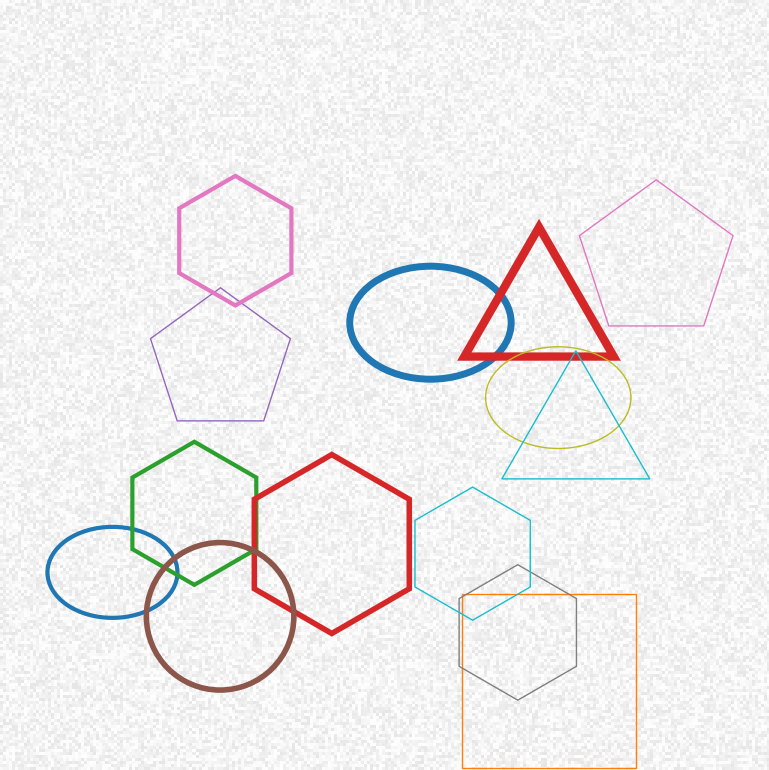[{"shape": "oval", "thickness": 2.5, "radius": 0.52, "center": [0.559, 0.581]}, {"shape": "oval", "thickness": 1.5, "radius": 0.42, "center": [0.146, 0.257]}, {"shape": "square", "thickness": 0.5, "radius": 0.57, "center": [0.713, 0.116]}, {"shape": "hexagon", "thickness": 1.5, "radius": 0.46, "center": [0.252, 0.333]}, {"shape": "hexagon", "thickness": 2, "radius": 0.58, "center": [0.431, 0.293]}, {"shape": "triangle", "thickness": 3, "radius": 0.56, "center": [0.7, 0.593]}, {"shape": "pentagon", "thickness": 0.5, "radius": 0.48, "center": [0.286, 0.531]}, {"shape": "circle", "thickness": 2, "radius": 0.48, "center": [0.286, 0.2]}, {"shape": "pentagon", "thickness": 0.5, "radius": 0.52, "center": [0.852, 0.662]}, {"shape": "hexagon", "thickness": 1.5, "radius": 0.42, "center": [0.306, 0.687]}, {"shape": "hexagon", "thickness": 0.5, "radius": 0.44, "center": [0.672, 0.179]}, {"shape": "oval", "thickness": 0.5, "radius": 0.47, "center": [0.725, 0.484]}, {"shape": "hexagon", "thickness": 0.5, "radius": 0.43, "center": [0.614, 0.281]}, {"shape": "triangle", "thickness": 0.5, "radius": 0.55, "center": [0.748, 0.434]}]